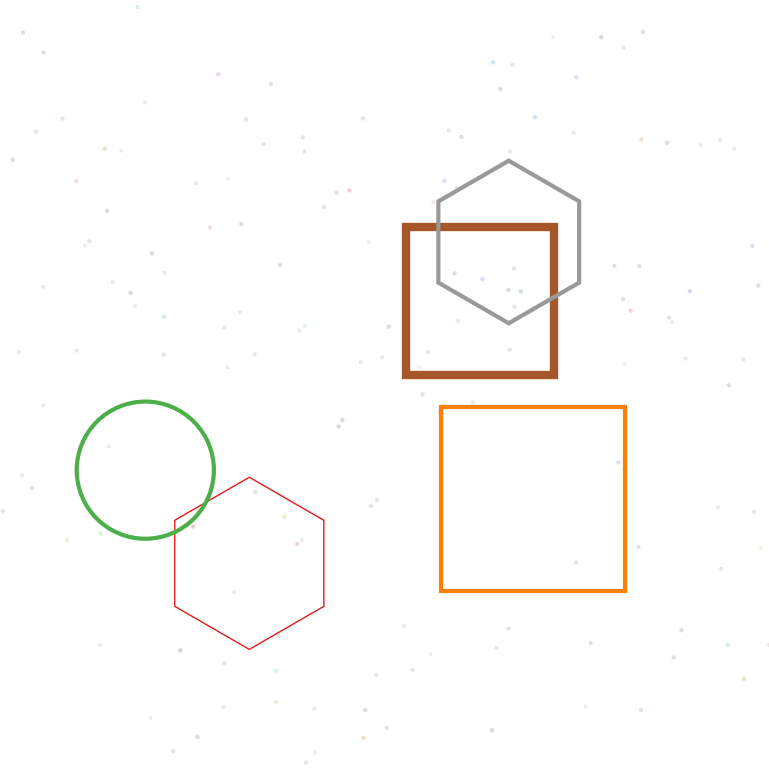[{"shape": "hexagon", "thickness": 0.5, "radius": 0.56, "center": [0.324, 0.268]}, {"shape": "circle", "thickness": 1.5, "radius": 0.45, "center": [0.189, 0.389]}, {"shape": "square", "thickness": 1.5, "radius": 0.6, "center": [0.692, 0.352]}, {"shape": "square", "thickness": 3, "radius": 0.48, "center": [0.624, 0.609]}, {"shape": "hexagon", "thickness": 1.5, "radius": 0.53, "center": [0.661, 0.686]}]